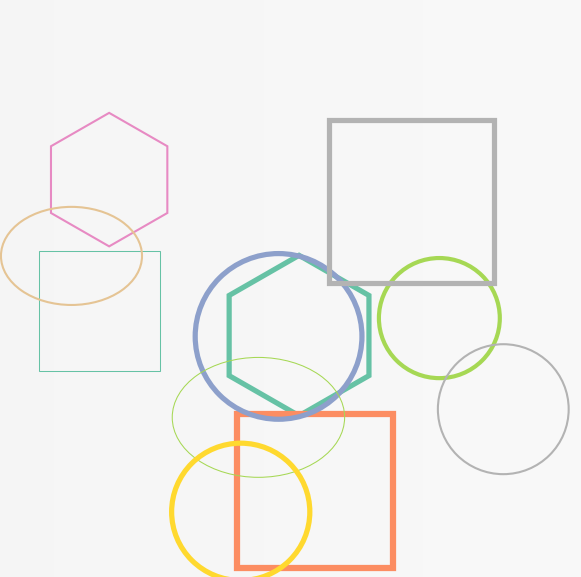[{"shape": "square", "thickness": 0.5, "radius": 0.52, "center": [0.171, 0.461]}, {"shape": "hexagon", "thickness": 2.5, "radius": 0.69, "center": [0.514, 0.418]}, {"shape": "square", "thickness": 3, "radius": 0.67, "center": [0.542, 0.149]}, {"shape": "circle", "thickness": 2.5, "radius": 0.72, "center": [0.479, 0.417]}, {"shape": "hexagon", "thickness": 1, "radius": 0.58, "center": [0.188, 0.688]}, {"shape": "circle", "thickness": 2, "radius": 0.52, "center": [0.756, 0.448]}, {"shape": "oval", "thickness": 0.5, "radius": 0.74, "center": [0.445, 0.276]}, {"shape": "circle", "thickness": 2.5, "radius": 0.59, "center": [0.414, 0.113]}, {"shape": "oval", "thickness": 1, "radius": 0.61, "center": [0.123, 0.556]}, {"shape": "square", "thickness": 2.5, "radius": 0.71, "center": [0.708, 0.65]}, {"shape": "circle", "thickness": 1, "radius": 0.56, "center": [0.866, 0.291]}]